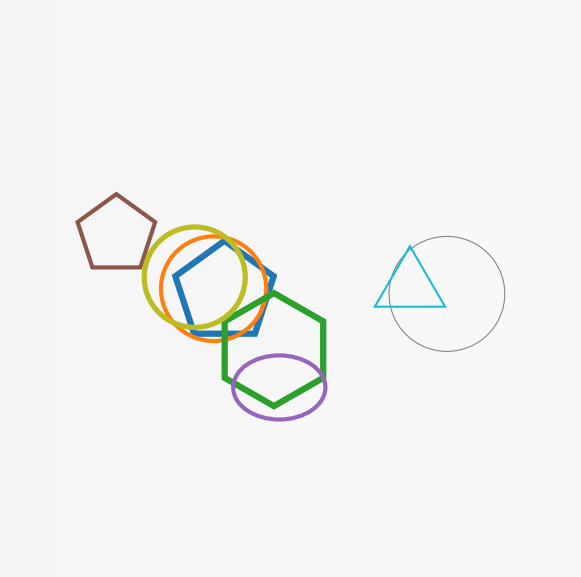[{"shape": "pentagon", "thickness": 3, "radius": 0.44, "center": [0.386, 0.493]}, {"shape": "circle", "thickness": 2, "radius": 0.45, "center": [0.368, 0.499]}, {"shape": "hexagon", "thickness": 3, "radius": 0.49, "center": [0.471, 0.394]}, {"shape": "oval", "thickness": 2, "radius": 0.4, "center": [0.48, 0.328]}, {"shape": "pentagon", "thickness": 2, "radius": 0.35, "center": [0.2, 0.593]}, {"shape": "circle", "thickness": 0.5, "radius": 0.5, "center": [0.769, 0.49]}, {"shape": "circle", "thickness": 2.5, "radius": 0.43, "center": [0.335, 0.519]}, {"shape": "triangle", "thickness": 1, "radius": 0.35, "center": [0.705, 0.503]}]